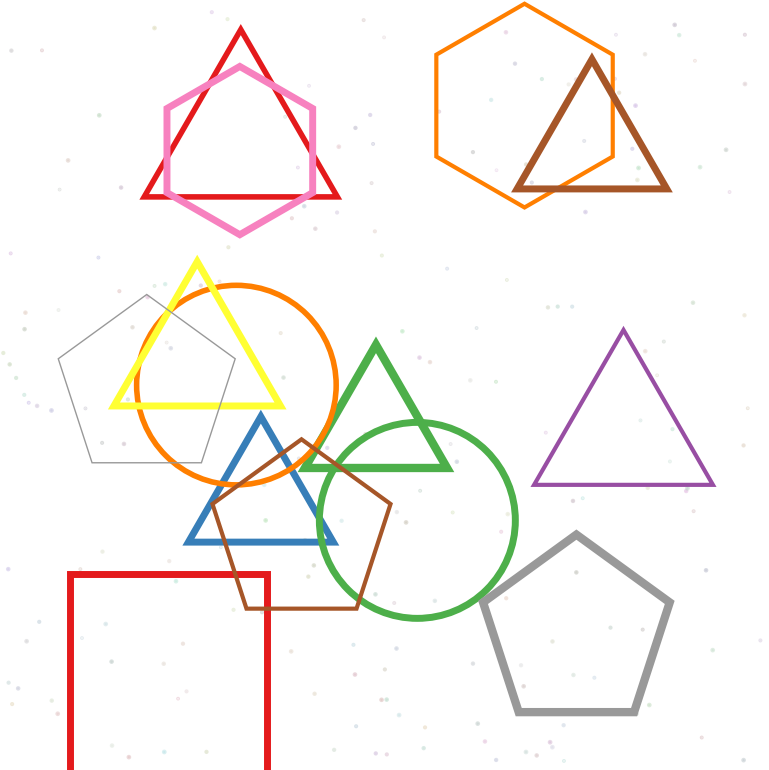[{"shape": "square", "thickness": 2.5, "radius": 0.64, "center": [0.219, 0.127]}, {"shape": "triangle", "thickness": 2, "radius": 0.72, "center": [0.313, 0.817]}, {"shape": "triangle", "thickness": 2.5, "radius": 0.54, "center": [0.339, 0.35]}, {"shape": "triangle", "thickness": 3, "radius": 0.53, "center": [0.488, 0.446]}, {"shape": "circle", "thickness": 2.5, "radius": 0.64, "center": [0.542, 0.324]}, {"shape": "triangle", "thickness": 1.5, "radius": 0.67, "center": [0.81, 0.437]}, {"shape": "hexagon", "thickness": 1.5, "radius": 0.66, "center": [0.681, 0.863]}, {"shape": "circle", "thickness": 2, "radius": 0.65, "center": [0.307, 0.5]}, {"shape": "triangle", "thickness": 2.5, "radius": 0.62, "center": [0.256, 0.535]}, {"shape": "triangle", "thickness": 2.5, "radius": 0.56, "center": [0.769, 0.811]}, {"shape": "pentagon", "thickness": 1.5, "radius": 0.61, "center": [0.392, 0.308]}, {"shape": "hexagon", "thickness": 2.5, "radius": 0.55, "center": [0.311, 0.804]}, {"shape": "pentagon", "thickness": 0.5, "radius": 0.6, "center": [0.191, 0.497]}, {"shape": "pentagon", "thickness": 3, "radius": 0.64, "center": [0.749, 0.178]}]